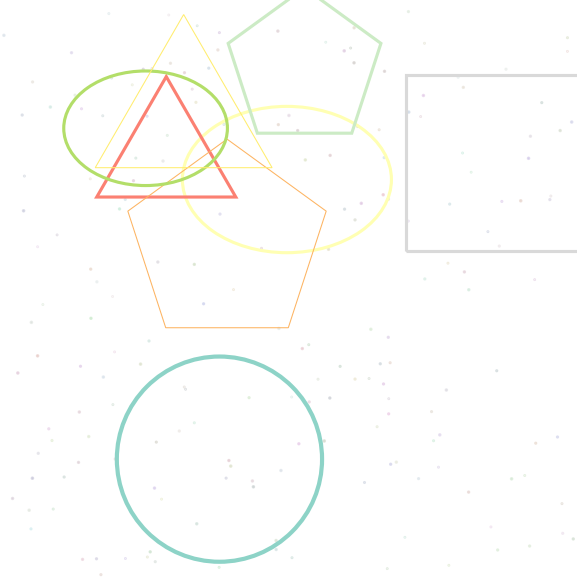[{"shape": "circle", "thickness": 2, "radius": 0.89, "center": [0.38, 0.204]}, {"shape": "oval", "thickness": 1.5, "radius": 0.9, "center": [0.497, 0.688]}, {"shape": "triangle", "thickness": 1.5, "radius": 0.69, "center": [0.288, 0.727]}, {"shape": "pentagon", "thickness": 0.5, "radius": 0.9, "center": [0.393, 0.578]}, {"shape": "oval", "thickness": 1.5, "radius": 0.71, "center": [0.252, 0.777]}, {"shape": "square", "thickness": 1.5, "radius": 0.76, "center": [0.856, 0.717]}, {"shape": "pentagon", "thickness": 1.5, "radius": 0.7, "center": [0.527, 0.881]}, {"shape": "triangle", "thickness": 0.5, "radius": 0.88, "center": [0.318, 0.797]}]